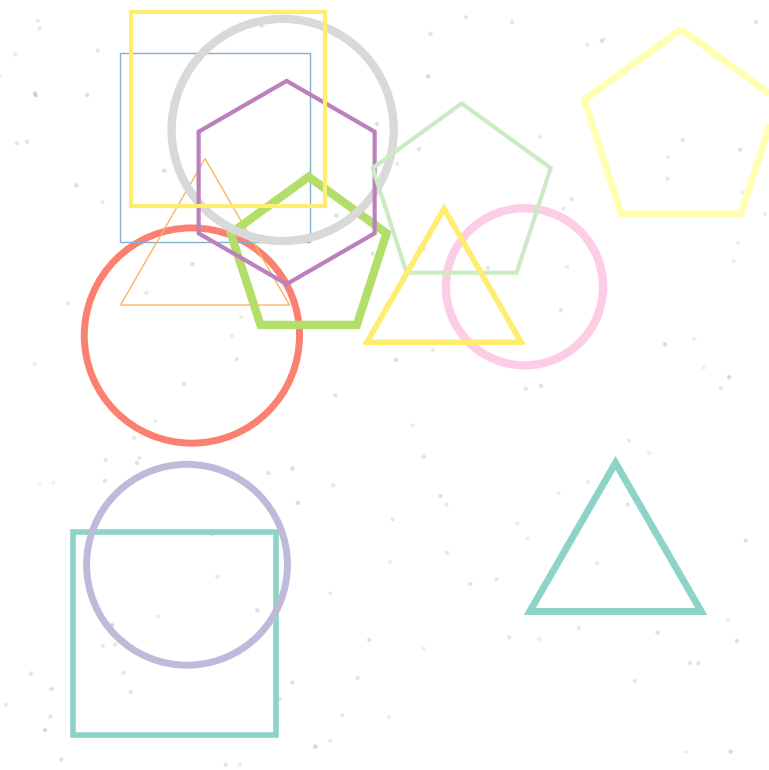[{"shape": "triangle", "thickness": 2.5, "radius": 0.64, "center": [0.799, 0.27]}, {"shape": "square", "thickness": 2, "radius": 0.66, "center": [0.227, 0.177]}, {"shape": "pentagon", "thickness": 2.5, "radius": 0.66, "center": [0.884, 0.83]}, {"shape": "circle", "thickness": 2.5, "radius": 0.65, "center": [0.243, 0.267]}, {"shape": "circle", "thickness": 2.5, "radius": 0.7, "center": [0.249, 0.564]}, {"shape": "square", "thickness": 0.5, "radius": 0.61, "center": [0.279, 0.808]}, {"shape": "triangle", "thickness": 0.5, "radius": 0.63, "center": [0.266, 0.667]}, {"shape": "pentagon", "thickness": 3, "radius": 0.53, "center": [0.401, 0.664]}, {"shape": "circle", "thickness": 3, "radius": 0.51, "center": [0.681, 0.628]}, {"shape": "circle", "thickness": 3, "radius": 0.72, "center": [0.367, 0.831]}, {"shape": "hexagon", "thickness": 1.5, "radius": 0.66, "center": [0.372, 0.763]}, {"shape": "pentagon", "thickness": 1.5, "radius": 0.61, "center": [0.6, 0.744]}, {"shape": "triangle", "thickness": 2, "radius": 0.58, "center": [0.577, 0.613]}, {"shape": "square", "thickness": 1.5, "radius": 0.63, "center": [0.296, 0.858]}]